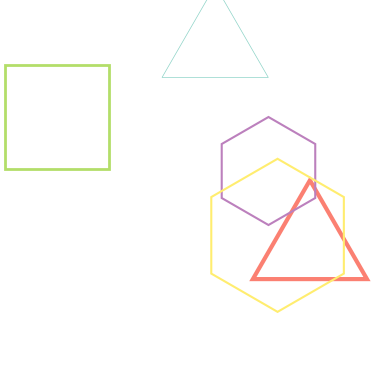[{"shape": "triangle", "thickness": 0.5, "radius": 0.8, "center": [0.559, 0.878]}, {"shape": "triangle", "thickness": 3, "radius": 0.86, "center": [0.805, 0.361]}, {"shape": "square", "thickness": 2, "radius": 0.68, "center": [0.148, 0.697]}, {"shape": "hexagon", "thickness": 1.5, "radius": 0.7, "center": [0.697, 0.556]}, {"shape": "hexagon", "thickness": 1.5, "radius": 0.99, "center": [0.721, 0.389]}]